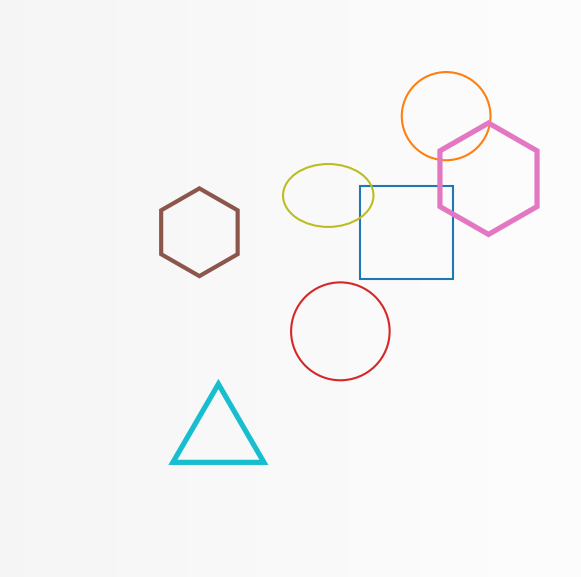[{"shape": "square", "thickness": 1, "radius": 0.4, "center": [0.7, 0.596]}, {"shape": "circle", "thickness": 1, "radius": 0.38, "center": [0.768, 0.798]}, {"shape": "circle", "thickness": 1, "radius": 0.42, "center": [0.586, 0.425]}, {"shape": "hexagon", "thickness": 2, "radius": 0.38, "center": [0.343, 0.597]}, {"shape": "hexagon", "thickness": 2.5, "radius": 0.48, "center": [0.84, 0.69]}, {"shape": "oval", "thickness": 1, "radius": 0.39, "center": [0.565, 0.661]}, {"shape": "triangle", "thickness": 2.5, "radius": 0.45, "center": [0.376, 0.244]}]